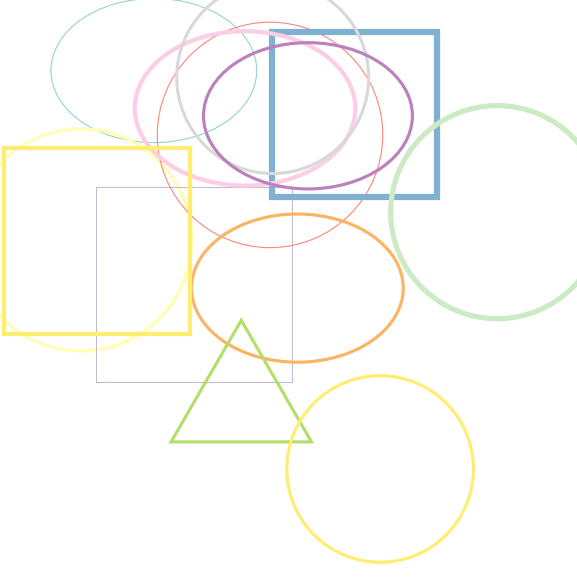[{"shape": "oval", "thickness": 0.5, "radius": 0.89, "center": [0.266, 0.877]}, {"shape": "circle", "thickness": 1.5, "radius": 0.96, "center": [0.14, 0.584]}, {"shape": "square", "thickness": 0.5, "radius": 0.85, "center": [0.336, 0.507]}, {"shape": "circle", "thickness": 0.5, "radius": 0.98, "center": [0.468, 0.765]}, {"shape": "square", "thickness": 3, "radius": 0.71, "center": [0.614, 0.801]}, {"shape": "oval", "thickness": 1.5, "radius": 0.92, "center": [0.515, 0.5]}, {"shape": "triangle", "thickness": 1.5, "radius": 0.7, "center": [0.418, 0.304]}, {"shape": "oval", "thickness": 2, "radius": 0.95, "center": [0.424, 0.811]}, {"shape": "circle", "thickness": 1.5, "radius": 0.83, "center": [0.472, 0.865]}, {"shape": "oval", "thickness": 1.5, "radius": 0.9, "center": [0.533, 0.799]}, {"shape": "circle", "thickness": 2.5, "radius": 0.92, "center": [0.861, 0.632]}, {"shape": "circle", "thickness": 1.5, "radius": 0.81, "center": [0.658, 0.187]}, {"shape": "square", "thickness": 2, "radius": 0.81, "center": [0.167, 0.582]}]